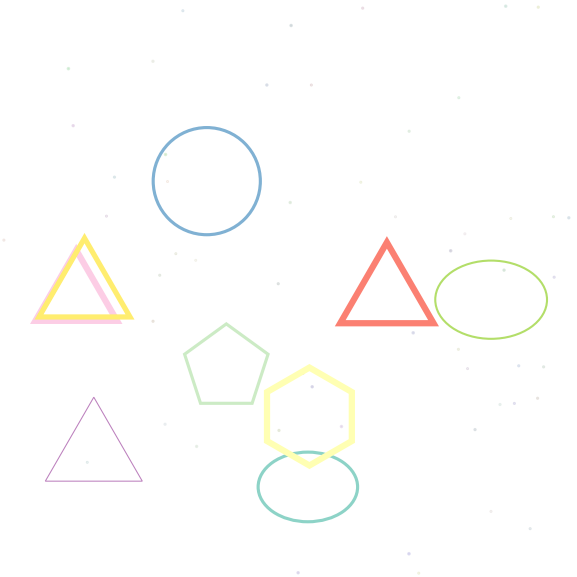[{"shape": "oval", "thickness": 1.5, "radius": 0.43, "center": [0.533, 0.156]}, {"shape": "hexagon", "thickness": 3, "radius": 0.42, "center": [0.536, 0.278]}, {"shape": "triangle", "thickness": 3, "radius": 0.47, "center": [0.67, 0.486]}, {"shape": "circle", "thickness": 1.5, "radius": 0.46, "center": [0.358, 0.685]}, {"shape": "oval", "thickness": 1, "radius": 0.48, "center": [0.85, 0.48]}, {"shape": "triangle", "thickness": 3, "radius": 0.41, "center": [0.132, 0.484]}, {"shape": "triangle", "thickness": 0.5, "radius": 0.48, "center": [0.162, 0.214]}, {"shape": "pentagon", "thickness": 1.5, "radius": 0.38, "center": [0.392, 0.362]}, {"shape": "triangle", "thickness": 2.5, "radius": 0.45, "center": [0.146, 0.496]}]